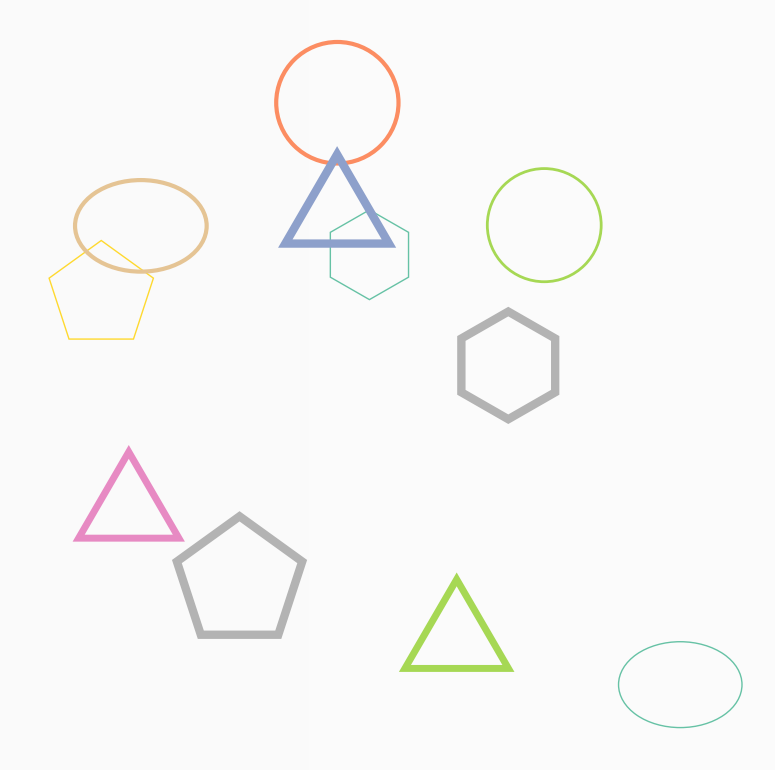[{"shape": "hexagon", "thickness": 0.5, "radius": 0.29, "center": [0.477, 0.669]}, {"shape": "oval", "thickness": 0.5, "radius": 0.4, "center": [0.878, 0.111]}, {"shape": "circle", "thickness": 1.5, "radius": 0.39, "center": [0.435, 0.867]}, {"shape": "triangle", "thickness": 3, "radius": 0.39, "center": [0.435, 0.722]}, {"shape": "triangle", "thickness": 2.5, "radius": 0.37, "center": [0.166, 0.338]}, {"shape": "triangle", "thickness": 2.5, "radius": 0.39, "center": [0.589, 0.17]}, {"shape": "circle", "thickness": 1, "radius": 0.37, "center": [0.702, 0.708]}, {"shape": "pentagon", "thickness": 0.5, "radius": 0.35, "center": [0.131, 0.617]}, {"shape": "oval", "thickness": 1.5, "radius": 0.42, "center": [0.182, 0.707]}, {"shape": "hexagon", "thickness": 3, "radius": 0.35, "center": [0.656, 0.525]}, {"shape": "pentagon", "thickness": 3, "radius": 0.43, "center": [0.309, 0.244]}]